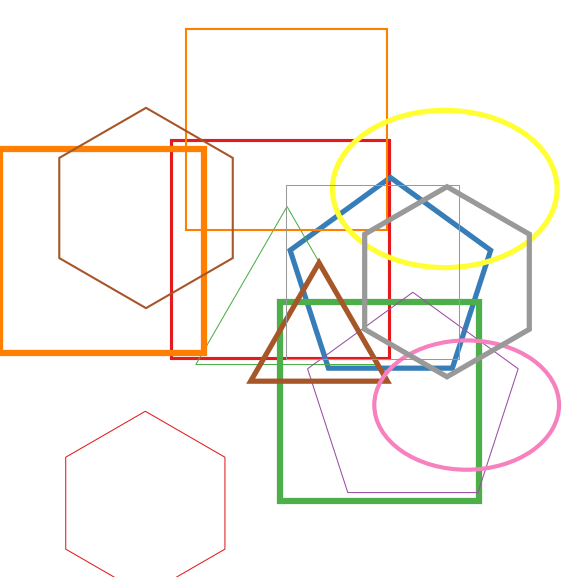[{"shape": "hexagon", "thickness": 0.5, "radius": 0.8, "center": [0.252, 0.128]}, {"shape": "square", "thickness": 1.5, "radius": 0.95, "center": [0.484, 0.568]}, {"shape": "pentagon", "thickness": 2.5, "radius": 0.91, "center": [0.676, 0.509]}, {"shape": "triangle", "thickness": 0.5, "radius": 0.91, "center": [0.497, 0.459]}, {"shape": "square", "thickness": 3, "radius": 0.86, "center": [0.657, 0.304]}, {"shape": "pentagon", "thickness": 0.5, "radius": 0.96, "center": [0.715, 0.301]}, {"shape": "square", "thickness": 1, "radius": 0.87, "center": [0.497, 0.775]}, {"shape": "square", "thickness": 3, "radius": 0.88, "center": [0.177, 0.565]}, {"shape": "oval", "thickness": 2.5, "radius": 0.97, "center": [0.77, 0.672]}, {"shape": "triangle", "thickness": 2.5, "radius": 0.68, "center": [0.552, 0.407]}, {"shape": "hexagon", "thickness": 1, "radius": 0.87, "center": [0.253, 0.639]}, {"shape": "oval", "thickness": 2, "radius": 0.8, "center": [0.808, 0.298]}, {"shape": "square", "thickness": 0.5, "radius": 0.75, "center": [0.645, 0.528]}, {"shape": "hexagon", "thickness": 2.5, "radius": 0.82, "center": [0.774, 0.511]}]